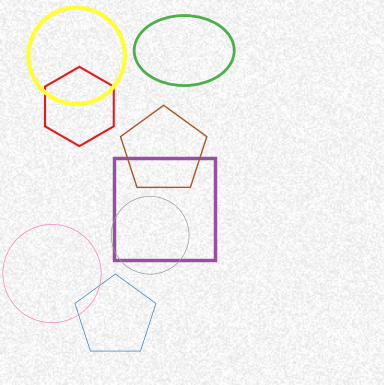[{"shape": "hexagon", "thickness": 1.5, "radius": 0.52, "center": [0.206, 0.723]}, {"shape": "pentagon", "thickness": 0.5, "radius": 0.55, "center": [0.3, 0.178]}, {"shape": "oval", "thickness": 2, "radius": 0.65, "center": [0.478, 0.869]}, {"shape": "square", "thickness": 2.5, "radius": 0.66, "center": [0.428, 0.458]}, {"shape": "circle", "thickness": 3, "radius": 0.63, "center": [0.199, 0.855]}, {"shape": "pentagon", "thickness": 1, "radius": 0.59, "center": [0.425, 0.609]}, {"shape": "circle", "thickness": 0.5, "radius": 0.64, "center": [0.135, 0.289]}, {"shape": "circle", "thickness": 0.5, "radius": 0.51, "center": [0.39, 0.389]}]